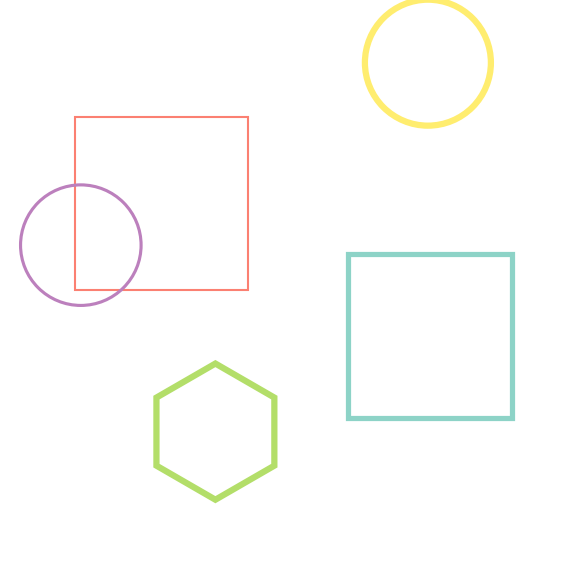[{"shape": "square", "thickness": 2.5, "radius": 0.71, "center": [0.744, 0.417]}, {"shape": "square", "thickness": 1, "radius": 0.75, "center": [0.279, 0.647]}, {"shape": "hexagon", "thickness": 3, "radius": 0.59, "center": [0.373, 0.252]}, {"shape": "circle", "thickness": 1.5, "radius": 0.52, "center": [0.14, 0.575]}, {"shape": "circle", "thickness": 3, "radius": 0.55, "center": [0.741, 0.891]}]